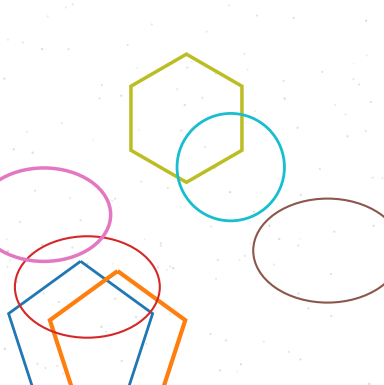[{"shape": "pentagon", "thickness": 2, "radius": 0.98, "center": [0.209, 0.125]}, {"shape": "pentagon", "thickness": 3, "radius": 0.92, "center": [0.305, 0.111]}, {"shape": "oval", "thickness": 1.5, "radius": 0.94, "center": [0.227, 0.255]}, {"shape": "oval", "thickness": 1.5, "radius": 0.96, "center": [0.851, 0.349]}, {"shape": "oval", "thickness": 2.5, "radius": 0.87, "center": [0.114, 0.442]}, {"shape": "hexagon", "thickness": 2.5, "radius": 0.83, "center": [0.484, 0.693]}, {"shape": "circle", "thickness": 2, "radius": 0.7, "center": [0.599, 0.566]}]